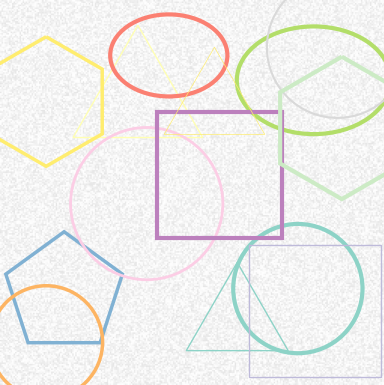[{"shape": "triangle", "thickness": 1, "radius": 0.76, "center": [0.616, 0.166]}, {"shape": "circle", "thickness": 3, "radius": 0.84, "center": [0.774, 0.25]}, {"shape": "triangle", "thickness": 1, "radius": 0.97, "center": [0.358, 0.74]}, {"shape": "square", "thickness": 1, "radius": 0.86, "center": [0.819, 0.191]}, {"shape": "oval", "thickness": 3, "radius": 0.76, "center": [0.438, 0.856]}, {"shape": "pentagon", "thickness": 2.5, "radius": 0.8, "center": [0.167, 0.239]}, {"shape": "circle", "thickness": 2.5, "radius": 0.73, "center": [0.12, 0.111]}, {"shape": "oval", "thickness": 3, "radius": 1.0, "center": [0.815, 0.792]}, {"shape": "circle", "thickness": 2, "radius": 0.99, "center": [0.381, 0.471]}, {"shape": "circle", "thickness": 1.5, "radius": 0.92, "center": [0.876, 0.877]}, {"shape": "square", "thickness": 3, "radius": 0.81, "center": [0.57, 0.545]}, {"shape": "hexagon", "thickness": 3, "radius": 0.92, "center": [0.888, 0.668]}, {"shape": "triangle", "thickness": 0.5, "radius": 0.75, "center": [0.557, 0.726]}, {"shape": "hexagon", "thickness": 2.5, "radius": 0.84, "center": [0.12, 0.736]}]